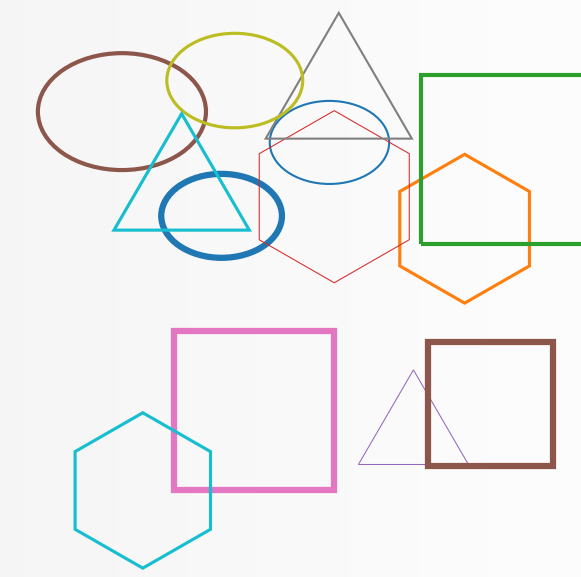[{"shape": "oval", "thickness": 1, "radius": 0.51, "center": [0.567, 0.753]}, {"shape": "oval", "thickness": 3, "radius": 0.52, "center": [0.381, 0.625]}, {"shape": "hexagon", "thickness": 1.5, "radius": 0.64, "center": [0.799, 0.603]}, {"shape": "square", "thickness": 2, "radius": 0.73, "center": [0.871, 0.724]}, {"shape": "hexagon", "thickness": 0.5, "radius": 0.75, "center": [0.575, 0.659]}, {"shape": "triangle", "thickness": 0.5, "radius": 0.55, "center": [0.711, 0.249]}, {"shape": "oval", "thickness": 2, "radius": 0.72, "center": [0.21, 0.806]}, {"shape": "square", "thickness": 3, "radius": 0.54, "center": [0.843, 0.3]}, {"shape": "square", "thickness": 3, "radius": 0.69, "center": [0.437, 0.288]}, {"shape": "triangle", "thickness": 1, "radius": 0.73, "center": [0.583, 0.832]}, {"shape": "oval", "thickness": 1.5, "radius": 0.58, "center": [0.404, 0.86]}, {"shape": "triangle", "thickness": 1.5, "radius": 0.67, "center": [0.312, 0.668]}, {"shape": "hexagon", "thickness": 1.5, "radius": 0.67, "center": [0.246, 0.15]}]